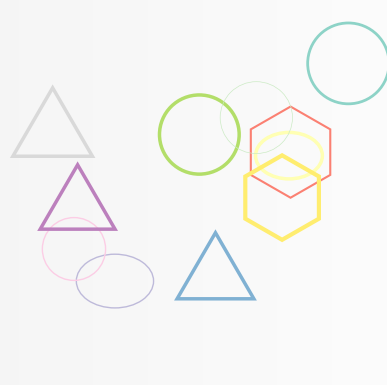[{"shape": "circle", "thickness": 2, "radius": 0.53, "center": [0.899, 0.835]}, {"shape": "oval", "thickness": 2.5, "radius": 0.43, "center": [0.746, 0.596]}, {"shape": "oval", "thickness": 1, "radius": 0.5, "center": [0.297, 0.27]}, {"shape": "hexagon", "thickness": 1.5, "radius": 0.59, "center": [0.75, 0.605]}, {"shape": "triangle", "thickness": 2.5, "radius": 0.57, "center": [0.556, 0.281]}, {"shape": "circle", "thickness": 2.5, "radius": 0.51, "center": [0.514, 0.651]}, {"shape": "circle", "thickness": 1, "radius": 0.41, "center": [0.191, 0.353]}, {"shape": "triangle", "thickness": 2.5, "radius": 0.59, "center": [0.136, 0.653]}, {"shape": "triangle", "thickness": 2.5, "radius": 0.56, "center": [0.2, 0.46]}, {"shape": "circle", "thickness": 0.5, "radius": 0.47, "center": [0.662, 0.695]}, {"shape": "hexagon", "thickness": 3, "radius": 0.55, "center": [0.728, 0.487]}]